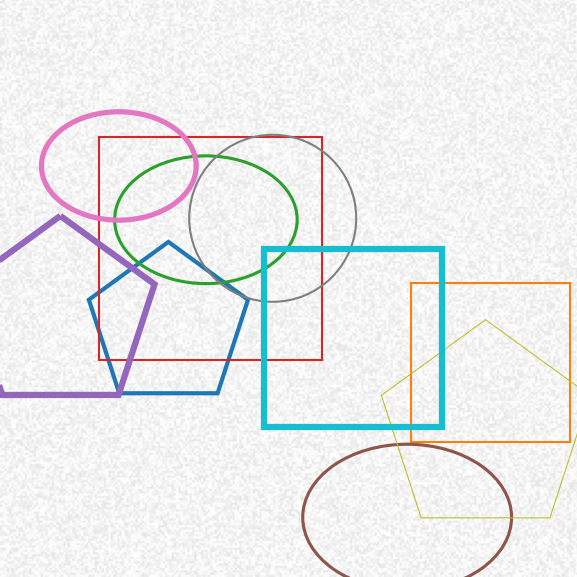[{"shape": "pentagon", "thickness": 2, "radius": 0.72, "center": [0.292, 0.435]}, {"shape": "square", "thickness": 1, "radius": 0.69, "center": [0.85, 0.372]}, {"shape": "oval", "thickness": 1.5, "radius": 0.79, "center": [0.357, 0.619]}, {"shape": "square", "thickness": 1, "radius": 0.97, "center": [0.365, 0.568]}, {"shape": "pentagon", "thickness": 3, "radius": 0.86, "center": [0.105, 0.454]}, {"shape": "oval", "thickness": 1.5, "radius": 0.9, "center": [0.705, 0.103]}, {"shape": "oval", "thickness": 2.5, "radius": 0.67, "center": [0.206, 0.712]}, {"shape": "circle", "thickness": 1, "radius": 0.72, "center": [0.472, 0.621]}, {"shape": "pentagon", "thickness": 0.5, "radius": 0.95, "center": [0.841, 0.256]}, {"shape": "square", "thickness": 3, "radius": 0.77, "center": [0.611, 0.414]}]